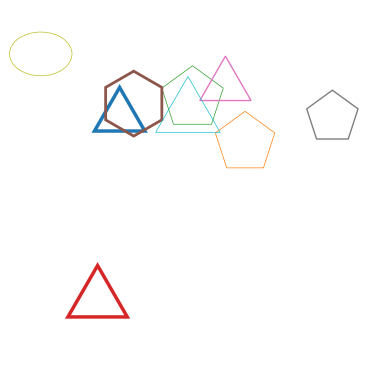[{"shape": "triangle", "thickness": 2.5, "radius": 0.38, "center": [0.311, 0.697]}, {"shape": "pentagon", "thickness": 0.5, "radius": 0.41, "center": [0.637, 0.63]}, {"shape": "pentagon", "thickness": 0.5, "radius": 0.42, "center": [0.5, 0.745]}, {"shape": "triangle", "thickness": 2.5, "radius": 0.45, "center": [0.253, 0.221]}, {"shape": "hexagon", "thickness": 2, "radius": 0.42, "center": [0.347, 0.731]}, {"shape": "triangle", "thickness": 1, "radius": 0.38, "center": [0.586, 0.777]}, {"shape": "pentagon", "thickness": 1, "radius": 0.35, "center": [0.863, 0.696]}, {"shape": "oval", "thickness": 0.5, "radius": 0.41, "center": [0.106, 0.86]}, {"shape": "triangle", "thickness": 0.5, "radius": 0.48, "center": [0.488, 0.705]}]